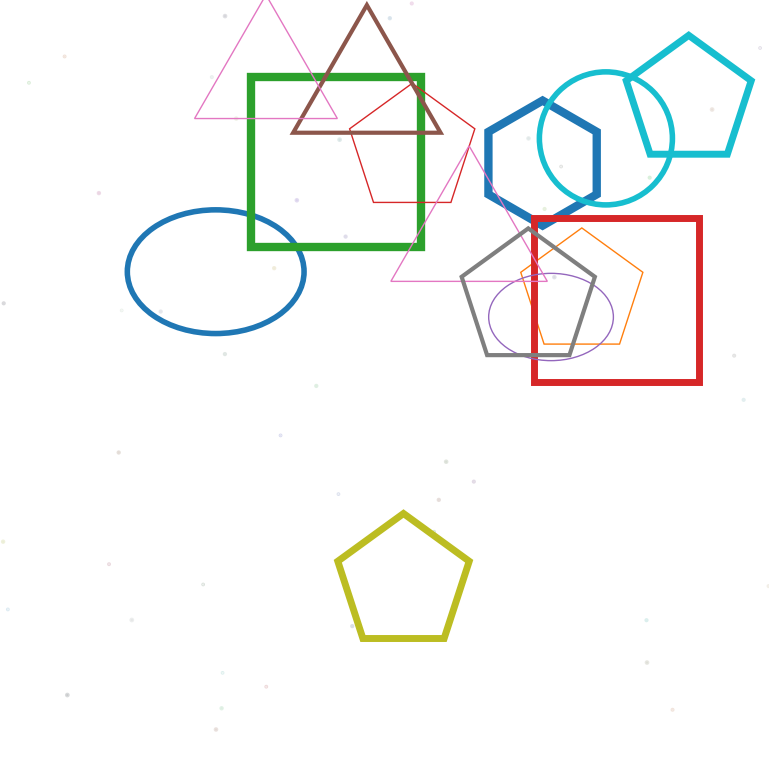[{"shape": "oval", "thickness": 2, "radius": 0.57, "center": [0.28, 0.647]}, {"shape": "hexagon", "thickness": 3, "radius": 0.41, "center": [0.705, 0.788]}, {"shape": "pentagon", "thickness": 0.5, "radius": 0.42, "center": [0.756, 0.621]}, {"shape": "square", "thickness": 3, "radius": 0.55, "center": [0.436, 0.789]}, {"shape": "square", "thickness": 2.5, "radius": 0.53, "center": [0.801, 0.61]}, {"shape": "pentagon", "thickness": 0.5, "radius": 0.43, "center": [0.535, 0.806]}, {"shape": "oval", "thickness": 0.5, "radius": 0.4, "center": [0.716, 0.588]}, {"shape": "triangle", "thickness": 1.5, "radius": 0.55, "center": [0.476, 0.883]}, {"shape": "triangle", "thickness": 0.5, "radius": 0.54, "center": [0.345, 0.9]}, {"shape": "triangle", "thickness": 0.5, "radius": 0.59, "center": [0.609, 0.693]}, {"shape": "pentagon", "thickness": 1.5, "radius": 0.45, "center": [0.686, 0.612]}, {"shape": "pentagon", "thickness": 2.5, "radius": 0.45, "center": [0.524, 0.243]}, {"shape": "circle", "thickness": 2, "radius": 0.43, "center": [0.787, 0.82]}, {"shape": "pentagon", "thickness": 2.5, "radius": 0.43, "center": [0.894, 0.869]}]